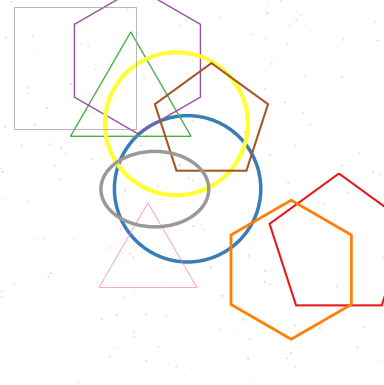[{"shape": "pentagon", "thickness": 1.5, "radius": 0.95, "center": [0.88, 0.36]}, {"shape": "circle", "thickness": 2.5, "radius": 0.95, "center": [0.487, 0.51]}, {"shape": "triangle", "thickness": 1, "radius": 0.9, "center": [0.34, 0.736]}, {"shape": "hexagon", "thickness": 1, "radius": 0.94, "center": [0.357, 0.842]}, {"shape": "hexagon", "thickness": 2, "radius": 0.9, "center": [0.756, 0.299]}, {"shape": "circle", "thickness": 3, "radius": 0.93, "center": [0.458, 0.679]}, {"shape": "pentagon", "thickness": 1.5, "radius": 0.77, "center": [0.549, 0.682]}, {"shape": "triangle", "thickness": 0.5, "radius": 0.73, "center": [0.384, 0.327]}, {"shape": "oval", "thickness": 2.5, "radius": 0.7, "center": [0.402, 0.509]}, {"shape": "square", "thickness": 0.5, "radius": 0.79, "center": [0.194, 0.823]}]